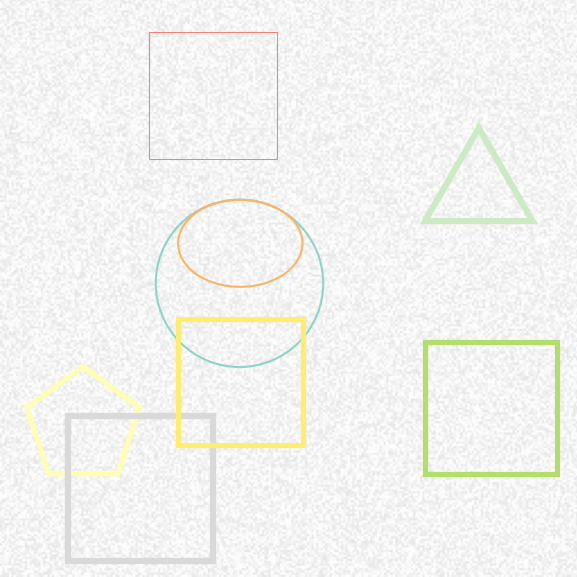[{"shape": "circle", "thickness": 1, "radius": 0.72, "center": [0.415, 0.509]}, {"shape": "pentagon", "thickness": 2.5, "radius": 0.51, "center": [0.144, 0.262]}, {"shape": "square", "thickness": 0.5, "radius": 0.55, "center": [0.368, 0.834]}, {"shape": "oval", "thickness": 1, "radius": 0.54, "center": [0.416, 0.578]}, {"shape": "square", "thickness": 2.5, "radius": 0.57, "center": [0.85, 0.292]}, {"shape": "square", "thickness": 3, "radius": 0.63, "center": [0.243, 0.153]}, {"shape": "triangle", "thickness": 3, "radius": 0.54, "center": [0.829, 0.67]}, {"shape": "square", "thickness": 2.5, "radius": 0.54, "center": [0.417, 0.338]}]